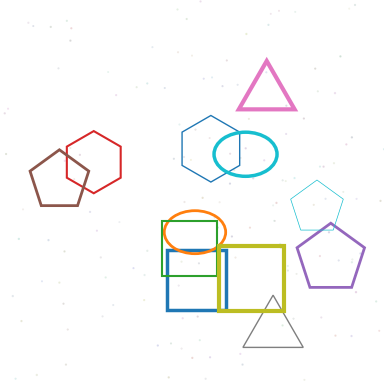[{"shape": "square", "thickness": 2.5, "radius": 0.39, "center": [0.51, 0.273]}, {"shape": "hexagon", "thickness": 1, "radius": 0.43, "center": [0.548, 0.614]}, {"shape": "oval", "thickness": 2, "radius": 0.4, "center": [0.506, 0.397]}, {"shape": "square", "thickness": 1.5, "radius": 0.36, "center": [0.492, 0.354]}, {"shape": "hexagon", "thickness": 1.5, "radius": 0.4, "center": [0.244, 0.579]}, {"shape": "pentagon", "thickness": 2, "radius": 0.46, "center": [0.859, 0.328]}, {"shape": "pentagon", "thickness": 2, "radius": 0.4, "center": [0.154, 0.531]}, {"shape": "triangle", "thickness": 3, "radius": 0.42, "center": [0.693, 0.758]}, {"shape": "triangle", "thickness": 1, "radius": 0.45, "center": [0.709, 0.143]}, {"shape": "square", "thickness": 3, "radius": 0.42, "center": [0.654, 0.276]}, {"shape": "pentagon", "thickness": 0.5, "radius": 0.36, "center": [0.823, 0.461]}, {"shape": "oval", "thickness": 2.5, "radius": 0.41, "center": [0.638, 0.599]}]